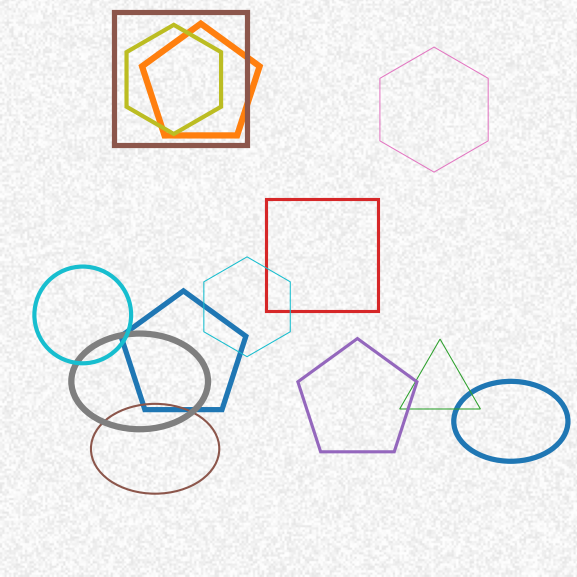[{"shape": "pentagon", "thickness": 2.5, "radius": 0.57, "center": [0.318, 0.382]}, {"shape": "oval", "thickness": 2.5, "radius": 0.49, "center": [0.885, 0.27]}, {"shape": "pentagon", "thickness": 3, "radius": 0.53, "center": [0.348, 0.851]}, {"shape": "triangle", "thickness": 0.5, "radius": 0.4, "center": [0.762, 0.331]}, {"shape": "square", "thickness": 1.5, "radius": 0.49, "center": [0.557, 0.558]}, {"shape": "pentagon", "thickness": 1.5, "radius": 0.54, "center": [0.619, 0.304]}, {"shape": "oval", "thickness": 1, "radius": 0.56, "center": [0.269, 0.222]}, {"shape": "square", "thickness": 2.5, "radius": 0.58, "center": [0.312, 0.863]}, {"shape": "hexagon", "thickness": 0.5, "radius": 0.54, "center": [0.752, 0.809]}, {"shape": "oval", "thickness": 3, "radius": 0.59, "center": [0.242, 0.339]}, {"shape": "hexagon", "thickness": 2, "radius": 0.47, "center": [0.301, 0.862]}, {"shape": "hexagon", "thickness": 0.5, "radius": 0.43, "center": [0.428, 0.468]}, {"shape": "circle", "thickness": 2, "radius": 0.42, "center": [0.143, 0.454]}]